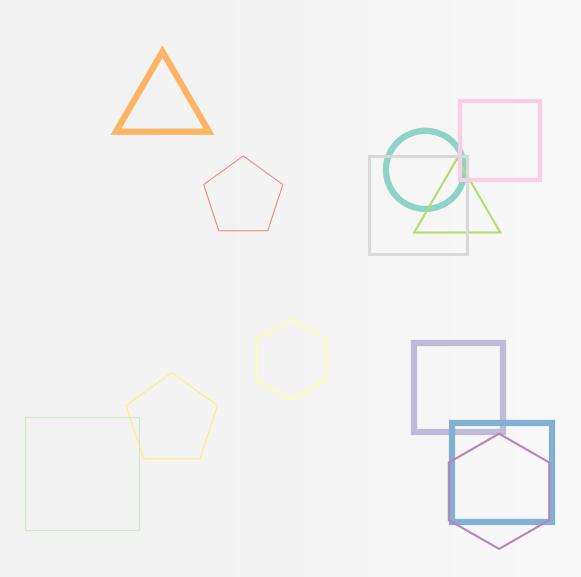[{"shape": "circle", "thickness": 3, "radius": 0.34, "center": [0.732, 0.705]}, {"shape": "hexagon", "thickness": 1, "radius": 0.35, "center": [0.501, 0.377]}, {"shape": "square", "thickness": 3, "radius": 0.38, "center": [0.789, 0.328]}, {"shape": "pentagon", "thickness": 0.5, "radius": 0.36, "center": [0.419, 0.657]}, {"shape": "square", "thickness": 3, "radius": 0.43, "center": [0.864, 0.181]}, {"shape": "triangle", "thickness": 3, "radius": 0.46, "center": [0.28, 0.817]}, {"shape": "triangle", "thickness": 1, "radius": 0.43, "center": [0.787, 0.639]}, {"shape": "square", "thickness": 2, "radius": 0.34, "center": [0.86, 0.756]}, {"shape": "square", "thickness": 1.5, "radius": 0.42, "center": [0.719, 0.644]}, {"shape": "hexagon", "thickness": 1, "radius": 0.5, "center": [0.859, 0.148]}, {"shape": "square", "thickness": 0.5, "radius": 0.49, "center": [0.142, 0.179]}, {"shape": "pentagon", "thickness": 0.5, "radius": 0.41, "center": [0.296, 0.271]}]